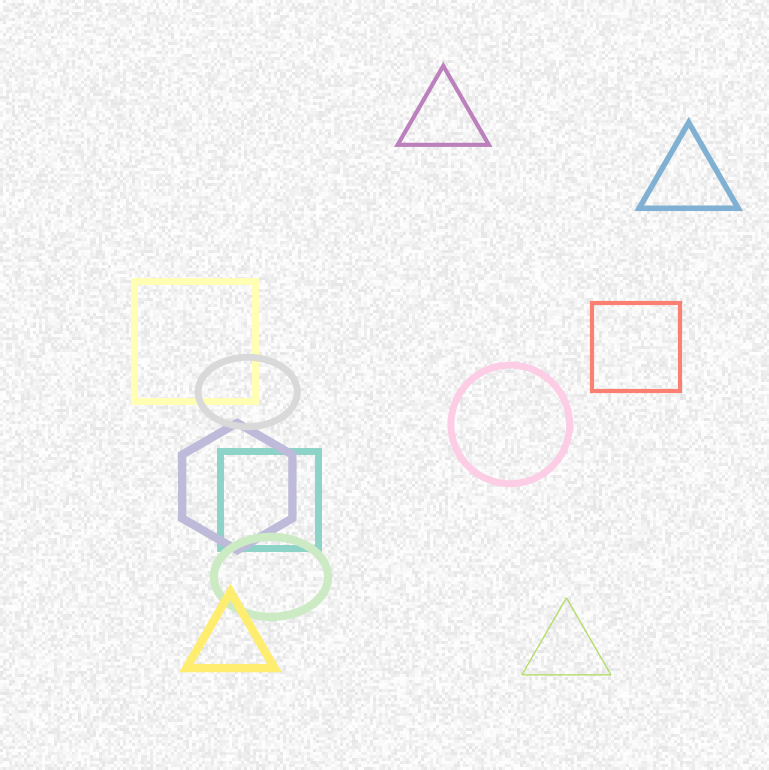[{"shape": "square", "thickness": 2.5, "radius": 0.32, "center": [0.349, 0.351]}, {"shape": "square", "thickness": 2.5, "radius": 0.39, "center": [0.253, 0.557]}, {"shape": "hexagon", "thickness": 3, "radius": 0.41, "center": [0.308, 0.368]}, {"shape": "square", "thickness": 1.5, "radius": 0.29, "center": [0.826, 0.549]}, {"shape": "triangle", "thickness": 2, "radius": 0.37, "center": [0.894, 0.767]}, {"shape": "triangle", "thickness": 0.5, "radius": 0.33, "center": [0.736, 0.157]}, {"shape": "circle", "thickness": 2.5, "radius": 0.39, "center": [0.663, 0.449]}, {"shape": "oval", "thickness": 2.5, "radius": 0.32, "center": [0.322, 0.491]}, {"shape": "triangle", "thickness": 1.5, "radius": 0.34, "center": [0.576, 0.846]}, {"shape": "oval", "thickness": 3, "radius": 0.37, "center": [0.352, 0.251]}, {"shape": "triangle", "thickness": 3, "radius": 0.33, "center": [0.299, 0.165]}]